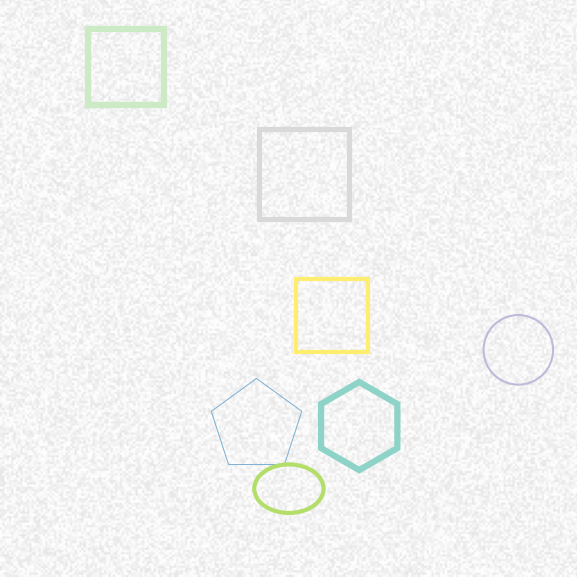[{"shape": "hexagon", "thickness": 3, "radius": 0.38, "center": [0.622, 0.261]}, {"shape": "circle", "thickness": 1, "radius": 0.3, "center": [0.898, 0.393]}, {"shape": "pentagon", "thickness": 0.5, "radius": 0.41, "center": [0.444, 0.261]}, {"shape": "oval", "thickness": 2, "radius": 0.3, "center": [0.5, 0.153]}, {"shape": "square", "thickness": 2.5, "radius": 0.39, "center": [0.526, 0.697]}, {"shape": "square", "thickness": 3, "radius": 0.33, "center": [0.219, 0.884]}, {"shape": "square", "thickness": 2, "radius": 0.31, "center": [0.575, 0.452]}]